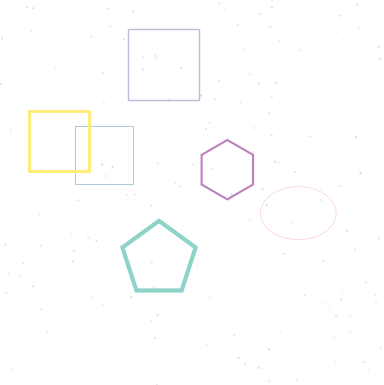[{"shape": "pentagon", "thickness": 3, "radius": 0.5, "center": [0.413, 0.326]}, {"shape": "square", "thickness": 1, "radius": 0.46, "center": [0.424, 0.831]}, {"shape": "square", "thickness": 0.5, "radius": 0.37, "center": [0.271, 0.598]}, {"shape": "oval", "thickness": 0.5, "radius": 0.49, "center": [0.775, 0.446]}, {"shape": "hexagon", "thickness": 1.5, "radius": 0.39, "center": [0.59, 0.559]}, {"shape": "square", "thickness": 2, "radius": 0.39, "center": [0.153, 0.634]}]